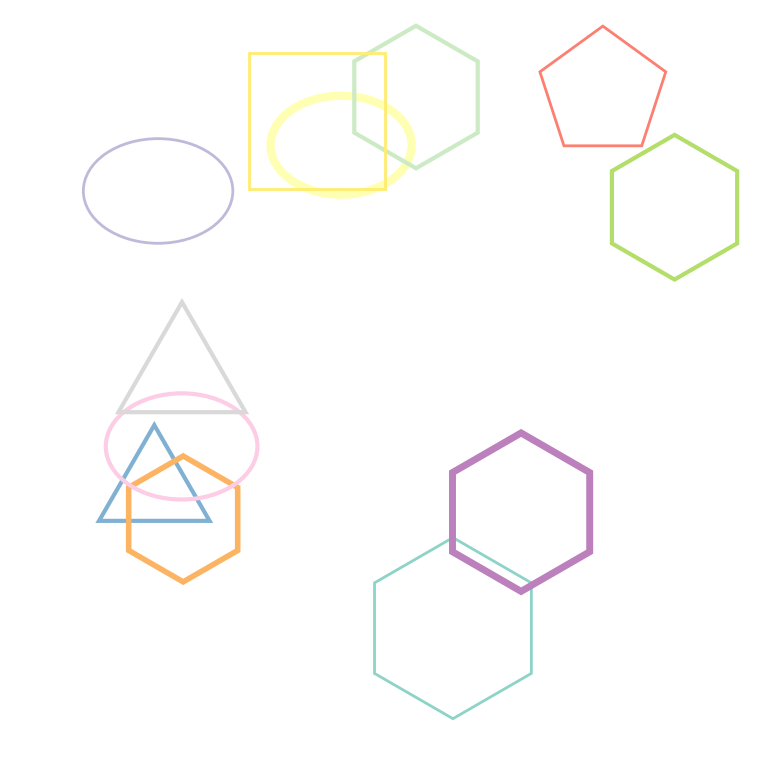[{"shape": "hexagon", "thickness": 1, "radius": 0.59, "center": [0.588, 0.184]}, {"shape": "oval", "thickness": 3, "radius": 0.46, "center": [0.443, 0.811]}, {"shape": "oval", "thickness": 1, "radius": 0.49, "center": [0.205, 0.752]}, {"shape": "pentagon", "thickness": 1, "radius": 0.43, "center": [0.783, 0.88]}, {"shape": "triangle", "thickness": 1.5, "radius": 0.41, "center": [0.2, 0.365]}, {"shape": "hexagon", "thickness": 2, "radius": 0.41, "center": [0.238, 0.326]}, {"shape": "hexagon", "thickness": 1.5, "radius": 0.47, "center": [0.876, 0.731]}, {"shape": "oval", "thickness": 1.5, "radius": 0.49, "center": [0.236, 0.42]}, {"shape": "triangle", "thickness": 1.5, "radius": 0.48, "center": [0.236, 0.512]}, {"shape": "hexagon", "thickness": 2.5, "radius": 0.51, "center": [0.677, 0.335]}, {"shape": "hexagon", "thickness": 1.5, "radius": 0.46, "center": [0.54, 0.874]}, {"shape": "square", "thickness": 1, "radius": 0.44, "center": [0.412, 0.843]}]